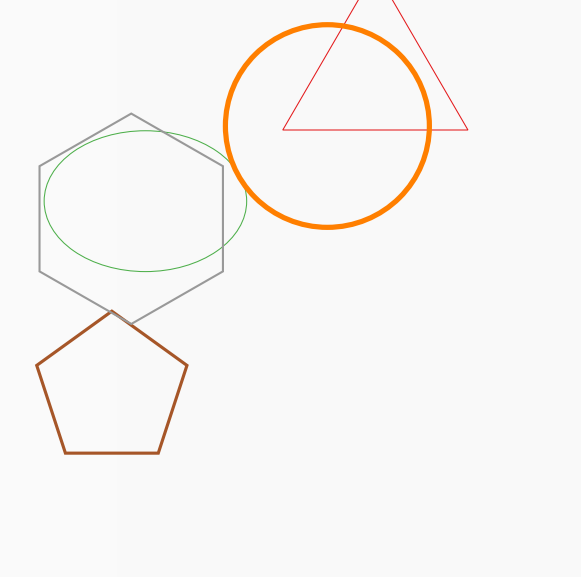[{"shape": "triangle", "thickness": 0.5, "radius": 0.92, "center": [0.646, 0.866]}, {"shape": "oval", "thickness": 0.5, "radius": 0.87, "center": [0.25, 0.651]}, {"shape": "circle", "thickness": 2.5, "radius": 0.88, "center": [0.563, 0.781]}, {"shape": "pentagon", "thickness": 1.5, "radius": 0.68, "center": [0.192, 0.324]}, {"shape": "hexagon", "thickness": 1, "radius": 0.91, "center": [0.226, 0.62]}]